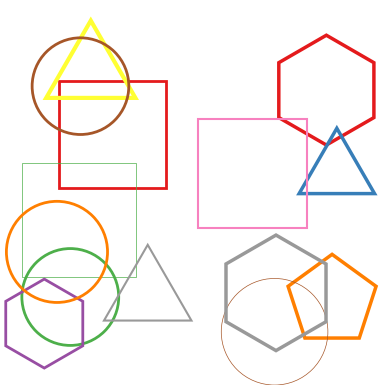[{"shape": "square", "thickness": 2, "radius": 0.7, "center": [0.291, 0.651]}, {"shape": "hexagon", "thickness": 2.5, "radius": 0.71, "center": [0.848, 0.766]}, {"shape": "triangle", "thickness": 2.5, "radius": 0.57, "center": [0.875, 0.554]}, {"shape": "circle", "thickness": 2, "radius": 0.63, "center": [0.183, 0.229]}, {"shape": "square", "thickness": 0.5, "radius": 0.74, "center": [0.206, 0.428]}, {"shape": "hexagon", "thickness": 2, "radius": 0.58, "center": [0.115, 0.16]}, {"shape": "pentagon", "thickness": 2.5, "radius": 0.6, "center": [0.863, 0.219]}, {"shape": "circle", "thickness": 2, "radius": 0.66, "center": [0.148, 0.346]}, {"shape": "triangle", "thickness": 3, "radius": 0.67, "center": [0.236, 0.813]}, {"shape": "circle", "thickness": 0.5, "radius": 0.69, "center": [0.713, 0.138]}, {"shape": "circle", "thickness": 2, "radius": 0.63, "center": [0.209, 0.776]}, {"shape": "square", "thickness": 1.5, "radius": 0.71, "center": [0.655, 0.55]}, {"shape": "hexagon", "thickness": 2.5, "radius": 0.75, "center": [0.717, 0.239]}, {"shape": "triangle", "thickness": 1.5, "radius": 0.66, "center": [0.384, 0.233]}]